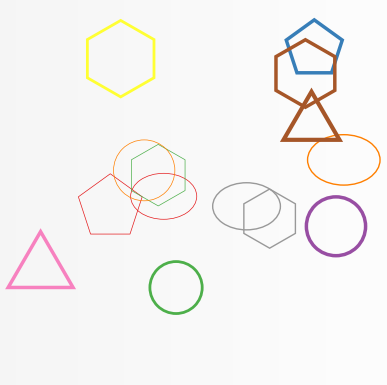[{"shape": "pentagon", "thickness": 0.5, "radius": 0.43, "center": [0.285, 0.462]}, {"shape": "oval", "thickness": 0.5, "radius": 0.43, "center": [0.422, 0.49]}, {"shape": "pentagon", "thickness": 2.5, "radius": 0.38, "center": [0.811, 0.872]}, {"shape": "circle", "thickness": 2, "radius": 0.34, "center": [0.454, 0.253]}, {"shape": "hexagon", "thickness": 0.5, "radius": 0.4, "center": [0.408, 0.545]}, {"shape": "circle", "thickness": 2.5, "radius": 0.38, "center": [0.867, 0.412]}, {"shape": "circle", "thickness": 0.5, "radius": 0.4, "center": [0.372, 0.558]}, {"shape": "oval", "thickness": 1, "radius": 0.47, "center": [0.887, 0.585]}, {"shape": "hexagon", "thickness": 2, "radius": 0.5, "center": [0.311, 0.848]}, {"shape": "hexagon", "thickness": 2.5, "radius": 0.44, "center": [0.788, 0.809]}, {"shape": "triangle", "thickness": 3, "radius": 0.42, "center": [0.804, 0.678]}, {"shape": "triangle", "thickness": 2.5, "radius": 0.48, "center": [0.105, 0.302]}, {"shape": "oval", "thickness": 1, "radius": 0.44, "center": [0.636, 0.464]}, {"shape": "hexagon", "thickness": 1, "radius": 0.38, "center": [0.696, 0.432]}]